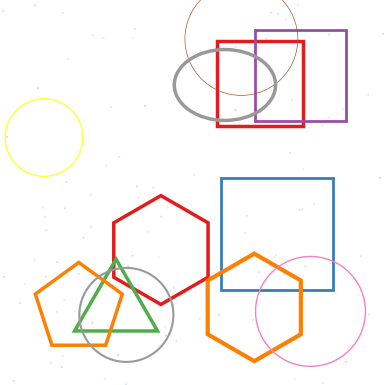[{"shape": "square", "thickness": 2.5, "radius": 0.56, "center": [0.676, 0.783]}, {"shape": "hexagon", "thickness": 2.5, "radius": 0.71, "center": [0.418, 0.351]}, {"shape": "square", "thickness": 2, "radius": 0.73, "center": [0.72, 0.392]}, {"shape": "triangle", "thickness": 2.5, "radius": 0.62, "center": [0.301, 0.203]}, {"shape": "square", "thickness": 2, "radius": 0.59, "center": [0.78, 0.804]}, {"shape": "hexagon", "thickness": 3, "radius": 0.7, "center": [0.66, 0.202]}, {"shape": "pentagon", "thickness": 2.5, "radius": 0.59, "center": [0.205, 0.199]}, {"shape": "circle", "thickness": 1, "radius": 0.5, "center": [0.114, 0.643]}, {"shape": "circle", "thickness": 0.5, "radius": 0.73, "center": [0.627, 0.899]}, {"shape": "circle", "thickness": 1, "radius": 0.71, "center": [0.806, 0.191]}, {"shape": "circle", "thickness": 1.5, "radius": 0.61, "center": [0.328, 0.182]}, {"shape": "oval", "thickness": 2.5, "radius": 0.66, "center": [0.584, 0.779]}]